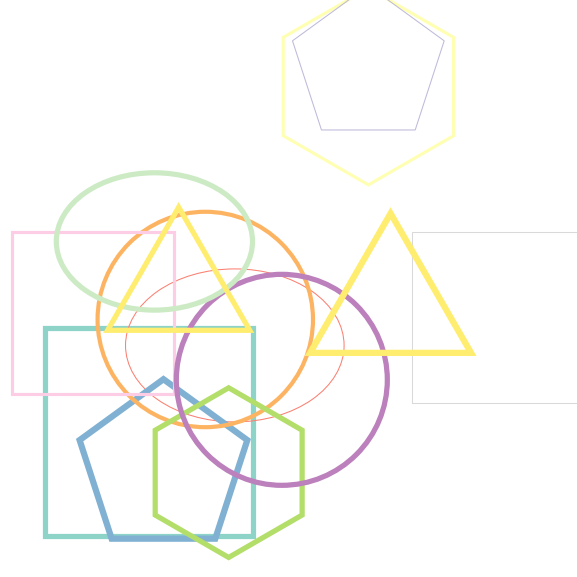[{"shape": "square", "thickness": 2.5, "radius": 0.9, "center": [0.258, 0.251]}, {"shape": "hexagon", "thickness": 1.5, "radius": 0.85, "center": [0.638, 0.849]}, {"shape": "pentagon", "thickness": 0.5, "radius": 0.69, "center": [0.638, 0.886]}, {"shape": "oval", "thickness": 0.5, "radius": 0.95, "center": [0.407, 0.401]}, {"shape": "pentagon", "thickness": 3, "radius": 0.76, "center": [0.283, 0.19]}, {"shape": "circle", "thickness": 2, "radius": 0.93, "center": [0.355, 0.446]}, {"shape": "hexagon", "thickness": 2.5, "radius": 0.73, "center": [0.396, 0.181]}, {"shape": "square", "thickness": 1.5, "radius": 0.7, "center": [0.161, 0.457]}, {"shape": "square", "thickness": 0.5, "radius": 0.74, "center": [0.86, 0.45]}, {"shape": "circle", "thickness": 2.5, "radius": 0.91, "center": [0.488, 0.341]}, {"shape": "oval", "thickness": 2.5, "radius": 0.85, "center": [0.267, 0.581]}, {"shape": "triangle", "thickness": 3, "radius": 0.8, "center": [0.676, 0.469]}, {"shape": "triangle", "thickness": 2.5, "radius": 0.71, "center": [0.309, 0.498]}]